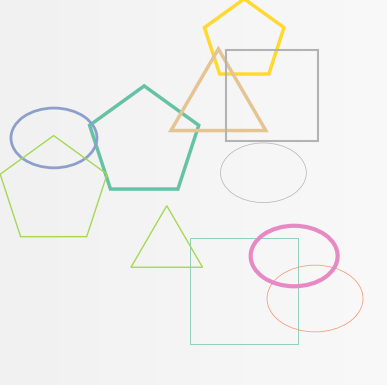[{"shape": "pentagon", "thickness": 2.5, "radius": 0.74, "center": [0.372, 0.629]}, {"shape": "square", "thickness": 0.5, "radius": 0.69, "center": [0.63, 0.243]}, {"shape": "oval", "thickness": 0.5, "radius": 0.62, "center": [0.813, 0.225]}, {"shape": "oval", "thickness": 2, "radius": 0.55, "center": [0.139, 0.642]}, {"shape": "oval", "thickness": 3, "radius": 0.56, "center": [0.759, 0.335]}, {"shape": "triangle", "thickness": 1, "radius": 0.53, "center": [0.43, 0.359]}, {"shape": "pentagon", "thickness": 1, "radius": 0.73, "center": [0.138, 0.503]}, {"shape": "pentagon", "thickness": 2.5, "radius": 0.54, "center": [0.63, 0.895]}, {"shape": "triangle", "thickness": 2.5, "radius": 0.71, "center": [0.564, 0.732]}, {"shape": "square", "thickness": 1.5, "radius": 0.59, "center": [0.702, 0.751]}, {"shape": "oval", "thickness": 0.5, "radius": 0.55, "center": [0.68, 0.551]}]